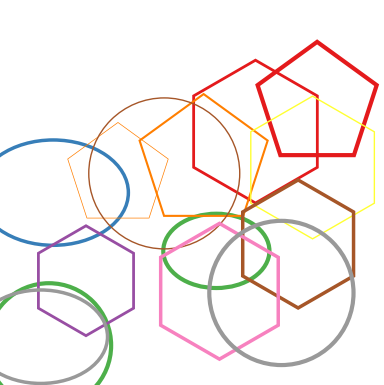[{"shape": "hexagon", "thickness": 2, "radius": 0.93, "center": [0.664, 0.658]}, {"shape": "pentagon", "thickness": 3, "radius": 0.81, "center": [0.824, 0.729]}, {"shape": "oval", "thickness": 2.5, "radius": 0.98, "center": [0.138, 0.5]}, {"shape": "oval", "thickness": 3, "radius": 0.69, "center": [0.562, 0.348]}, {"shape": "circle", "thickness": 3, "radius": 0.81, "center": [0.127, 0.103]}, {"shape": "hexagon", "thickness": 2, "radius": 0.71, "center": [0.223, 0.271]}, {"shape": "pentagon", "thickness": 1.5, "radius": 0.87, "center": [0.529, 0.581]}, {"shape": "pentagon", "thickness": 0.5, "radius": 0.69, "center": [0.306, 0.545]}, {"shape": "hexagon", "thickness": 1, "radius": 0.93, "center": [0.812, 0.565]}, {"shape": "circle", "thickness": 1, "radius": 0.98, "center": [0.427, 0.55]}, {"shape": "hexagon", "thickness": 2.5, "radius": 0.83, "center": [0.774, 0.366]}, {"shape": "hexagon", "thickness": 2.5, "radius": 0.88, "center": [0.57, 0.243]}, {"shape": "circle", "thickness": 3, "radius": 0.94, "center": [0.731, 0.239]}, {"shape": "oval", "thickness": 2.5, "radius": 0.87, "center": [0.106, 0.125]}]